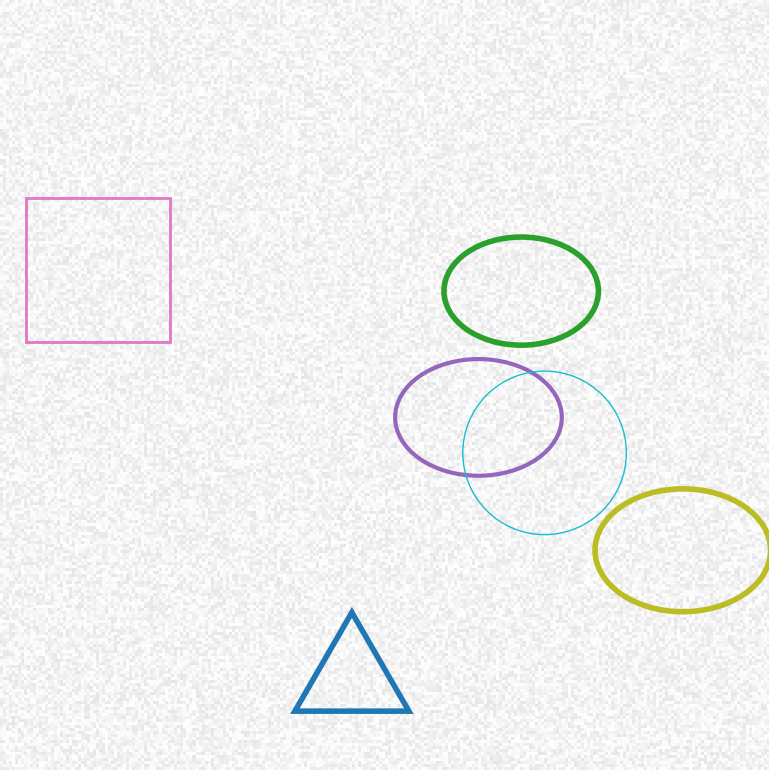[{"shape": "triangle", "thickness": 2, "radius": 0.43, "center": [0.457, 0.119]}, {"shape": "oval", "thickness": 2, "radius": 0.5, "center": [0.677, 0.622]}, {"shape": "oval", "thickness": 1.5, "radius": 0.54, "center": [0.621, 0.458]}, {"shape": "square", "thickness": 1, "radius": 0.47, "center": [0.127, 0.649]}, {"shape": "oval", "thickness": 2, "radius": 0.57, "center": [0.887, 0.285]}, {"shape": "circle", "thickness": 0.5, "radius": 0.53, "center": [0.707, 0.412]}]